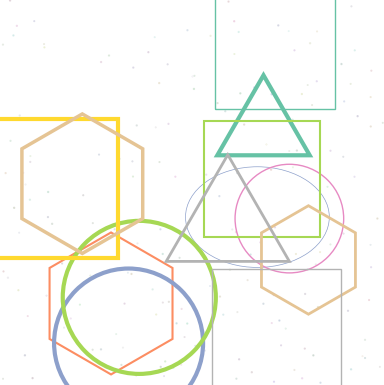[{"shape": "square", "thickness": 1, "radius": 0.78, "center": [0.715, 0.873]}, {"shape": "triangle", "thickness": 3, "radius": 0.69, "center": [0.684, 0.666]}, {"shape": "hexagon", "thickness": 1.5, "radius": 0.92, "center": [0.288, 0.212]}, {"shape": "oval", "thickness": 0.5, "radius": 0.93, "center": [0.669, 0.436]}, {"shape": "circle", "thickness": 3, "radius": 0.97, "center": [0.334, 0.109]}, {"shape": "circle", "thickness": 1, "radius": 0.71, "center": [0.752, 0.432]}, {"shape": "circle", "thickness": 3, "radius": 0.99, "center": [0.362, 0.228]}, {"shape": "square", "thickness": 1.5, "radius": 0.76, "center": [0.681, 0.536]}, {"shape": "square", "thickness": 3, "radius": 0.9, "center": [0.125, 0.51]}, {"shape": "hexagon", "thickness": 2.5, "radius": 0.91, "center": [0.214, 0.523]}, {"shape": "hexagon", "thickness": 2, "radius": 0.7, "center": [0.801, 0.325]}, {"shape": "square", "thickness": 1, "radius": 0.84, "center": [0.717, 0.133]}, {"shape": "triangle", "thickness": 2, "radius": 0.92, "center": [0.592, 0.413]}]